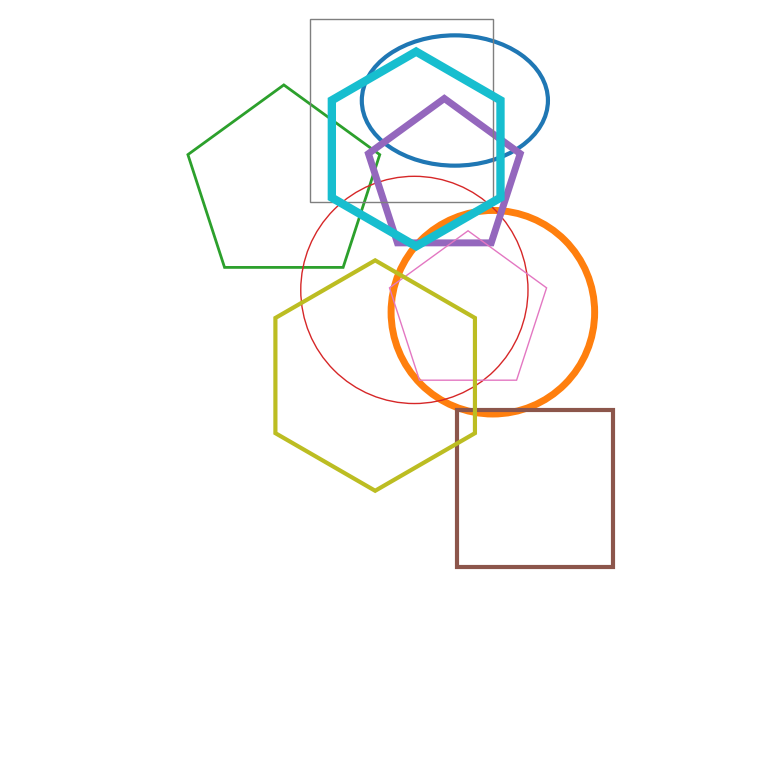[{"shape": "oval", "thickness": 1.5, "radius": 0.6, "center": [0.591, 0.869]}, {"shape": "circle", "thickness": 2.5, "radius": 0.66, "center": [0.64, 0.595]}, {"shape": "pentagon", "thickness": 1, "radius": 0.65, "center": [0.369, 0.759]}, {"shape": "circle", "thickness": 0.5, "radius": 0.74, "center": [0.538, 0.623]}, {"shape": "pentagon", "thickness": 2.5, "radius": 0.52, "center": [0.577, 0.768]}, {"shape": "square", "thickness": 1.5, "radius": 0.51, "center": [0.695, 0.366]}, {"shape": "pentagon", "thickness": 0.5, "radius": 0.54, "center": [0.608, 0.593]}, {"shape": "square", "thickness": 0.5, "radius": 0.6, "center": [0.521, 0.857]}, {"shape": "hexagon", "thickness": 1.5, "radius": 0.75, "center": [0.487, 0.512]}, {"shape": "hexagon", "thickness": 3, "radius": 0.63, "center": [0.54, 0.807]}]